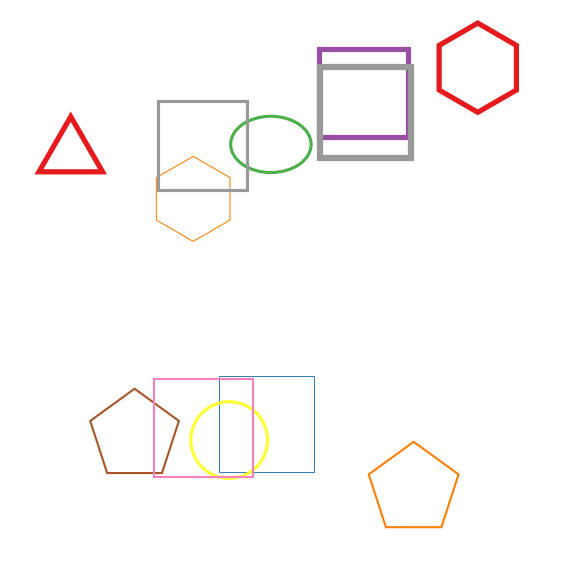[{"shape": "hexagon", "thickness": 2.5, "radius": 0.39, "center": [0.827, 0.882]}, {"shape": "triangle", "thickness": 2.5, "radius": 0.32, "center": [0.123, 0.733]}, {"shape": "square", "thickness": 0.5, "radius": 0.41, "center": [0.461, 0.265]}, {"shape": "oval", "thickness": 1.5, "radius": 0.35, "center": [0.469, 0.749]}, {"shape": "square", "thickness": 2.5, "radius": 0.38, "center": [0.63, 0.838]}, {"shape": "pentagon", "thickness": 1, "radius": 0.41, "center": [0.716, 0.152]}, {"shape": "hexagon", "thickness": 0.5, "radius": 0.37, "center": [0.334, 0.655]}, {"shape": "circle", "thickness": 1.5, "radius": 0.33, "center": [0.397, 0.237]}, {"shape": "pentagon", "thickness": 1, "radius": 0.4, "center": [0.233, 0.245]}, {"shape": "square", "thickness": 1, "radius": 0.43, "center": [0.352, 0.258]}, {"shape": "square", "thickness": 1.5, "radius": 0.38, "center": [0.35, 0.747]}, {"shape": "square", "thickness": 3, "radius": 0.4, "center": [0.633, 0.804]}]